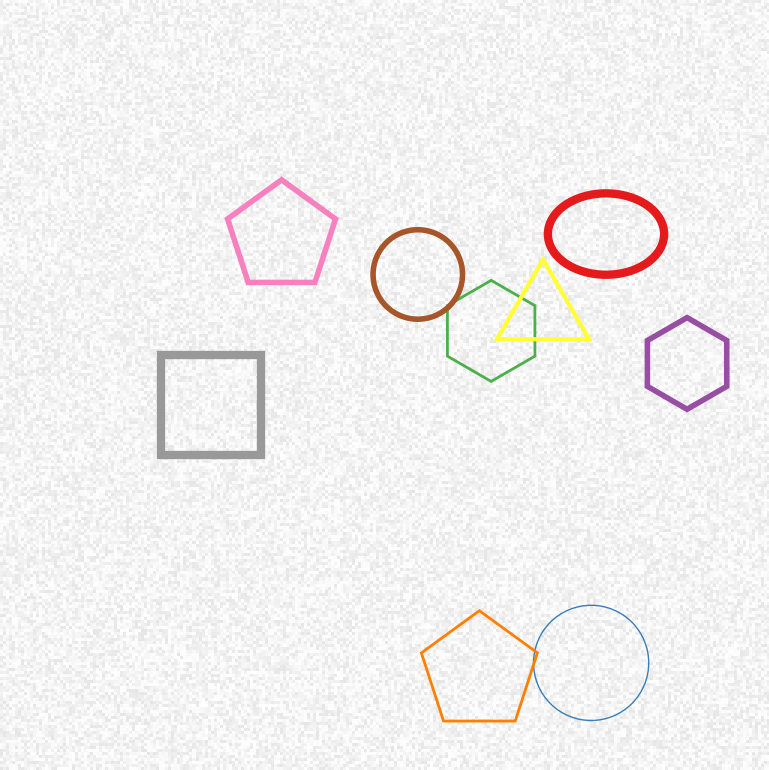[{"shape": "oval", "thickness": 3, "radius": 0.38, "center": [0.787, 0.696]}, {"shape": "circle", "thickness": 0.5, "radius": 0.37, "center": [0.768, 0.139]}, {"shape": "hexagon", "thickness": 1, "radius": 0.33, "center": [0.638, 0.57]}, {"shape": "hexagon", "thickness": 2, "radius": 0.3, "center": [0.892, 0.528]}, {"shape": "pentagon", "thickness": 1, "radius": 0.4, "center": [0.623, 0.128]}, {"shape": "triangle", "thickness": 1.5, "radius": 0.35, "center": [0.705, 0.594]}, {"shape": "circle", "thickness": 2, "radius": 0.29, "center": [0.543, 0.644]}, {"shape": "pentagon", "thickness": 2, "radius": 0.37, "center": [0.366, 0.693]}, {"shape": "square", "thickness": 3, "radius": 0.32, "center": [0.274, 0.474]}]